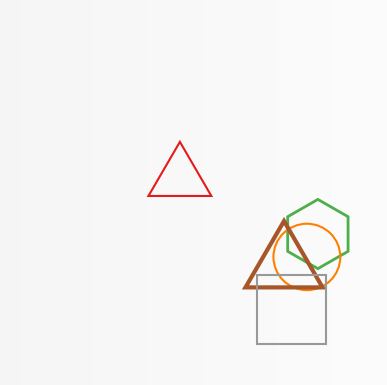[{"shape": "triangle", "thickness": 1.5, "radius": 0.47, "center": [0.464, 0.538]}, {"shape": "hexagon", "thickness": 2, "radius": 0.45, "center": [0.82, 0.392]}, {"shape": "circle", "thickness": 1.5, "radius": 0.43, "center": [0.792, 0.333]}, {"shape": "triangle", "thickness": 3, "radius": 0.57, "center": [0.733, 0.311]}, {"shape": "square", "thickness": 1.5, "radius": 0.45, "center": [0.753, 0.197]}]